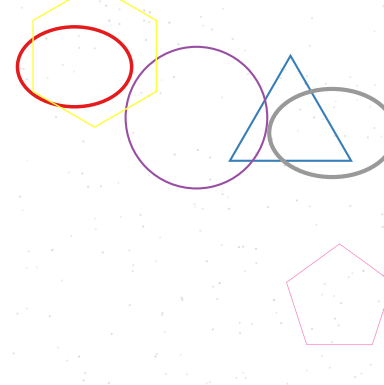[{"shape": "oval", "thickness": 2.5, "radius": 0.74, "center": [0.194, 0.826]}, {"shape": "triangle", "thickness": 1.5, "radius": 0.91, "center": [0.755, 0.673]}, {"shape": "circle", "thickness": 1.5, "radius": 0.92, "center": [0.51, 0.694]}, {"shape": "hexagon", "thickness": 1, "radius": 0.92, "center": [0.246, 0.855]}, {"shape": "pentagon", "thickness": 0.5, "radius": 0.72, "center": [0.882, 0.222]}, {"shape": "oval", "thickness": 3, "radius": 0.82, "center": [0.863, 0.655]}]